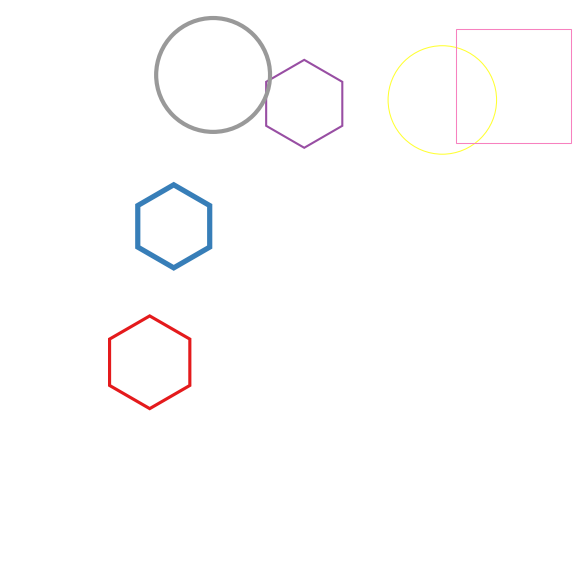[{"shape": "hexagon", "thickness": 1.5, "radius": 0.4, "center": [0.259, 0.372]}, {"shape": "hexagon", "thickness": 2.5, "radius": 0.36, "center": [0.301, 0.607]}, {"shape": "hexagon", "thickness": 1, "radius": 0.38, "center": [0.527, 0.819]}, {"shape": "circle", "thickness": 0.5, "radius": 0.47, "center": [0.766, 0.826]}, {"shape": "square", "thickness": 0.5, "radius": 0.5, "center": [0.889, 0.85]}, {"shape": "circle", "thickness": 2, "radius": 0.49, "center": [0.369, 0.869]}]